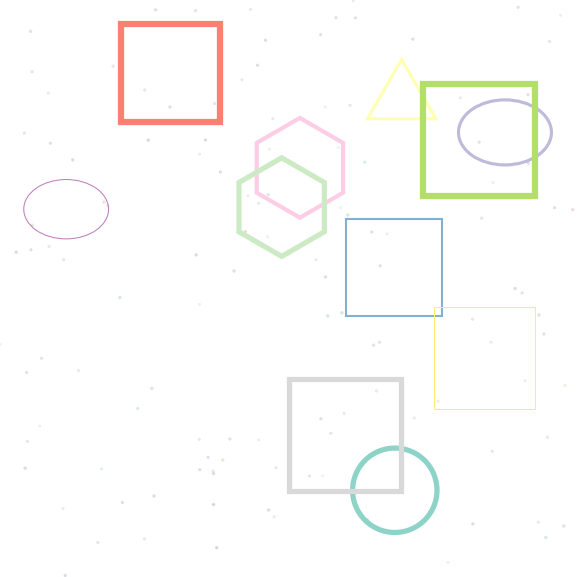[{"shape": "circle", "thickness": 2.5, "radius": 0.37, "center": [0.684, 0.15]}, {"shape": "triangle", "thickness": 1.5, "radius": 0.34, "center": [0.695, 0.828]}, {"shape": "oval", "thickness": 1.5, "radius": 0.4, "center": [0.874, 0.77]}, {"shape": "square", "thickness": 3, "radius": 0.43, "center": [0.295, 0.873]}, {"shape": "square", "thickness": 1, "radius": 0.42, "center": [0.682, 0.536]}, {"shape": "square", "thickness": 3, "radius": 0.49, "center": [0.83, 0.756]}, {"shape": "hexagon", "thickness": 2, "radius": 0.43, "center": [0.519, 0.709]}, {"shape": "square", "thickness": 2.5, "radius": 0.49, "center": [0.598, 0.246]}, {"shape": "oval", "thickness": 0.5, "radius": 0.37, "center": [0.115, 0.637]}, {"shape": "hexagon", "thickness": 2.5, "radius": 0.43, "center": [0.488, 0.64]}, {"shape": "square", "thickness": 0.5, "radius": 0.44, "center": [0.839, 0.379]}]